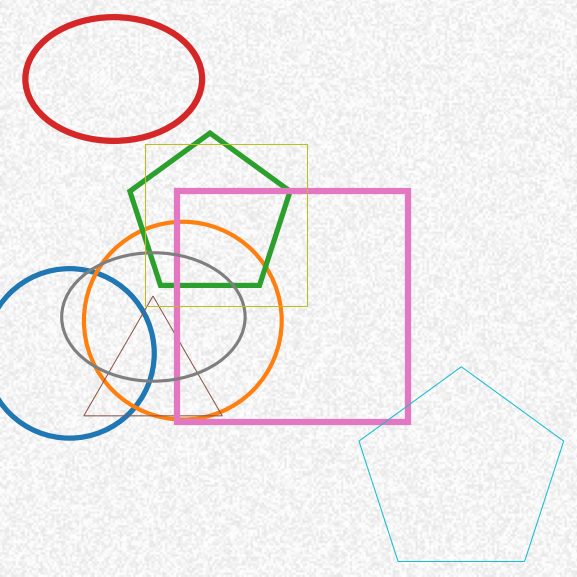[{"shape": "circle", "thickness": 2.5, "radius": 0.73, "center": [0.12, 0.387]}, {"shape": "circle", "thickness": 2, "radius": 0.86, "center": [0.317, 0.444]}, {"shape": "pentagon", "thickness": 2.5, "radius": 0.73, "center": [0.364, 0.623]}, {"shape": "oval", "thickness": 3, "radius": 0.77, "center": [0.197, 0.862]}, {"shape": "triangle", "thickness": 0.5, "radius": 0.69, "center": [0.265, 0.348]}, {"shape": "square", "thickness": 3, "radius": 1.0, "center": [0.507, 0.468]}, {"shape": "oval", "thickness": 1.5, "radius": 0.79, "center": [0.266, 0.45]}, {"shape": "square", "thickness": 0.5, "radius": 0.7, "center": [0.391, 0.61]}, {"shape": "pentagon", "thickness": 0.5, "radius": 0.93, "center": [0.799, 0.178]}]